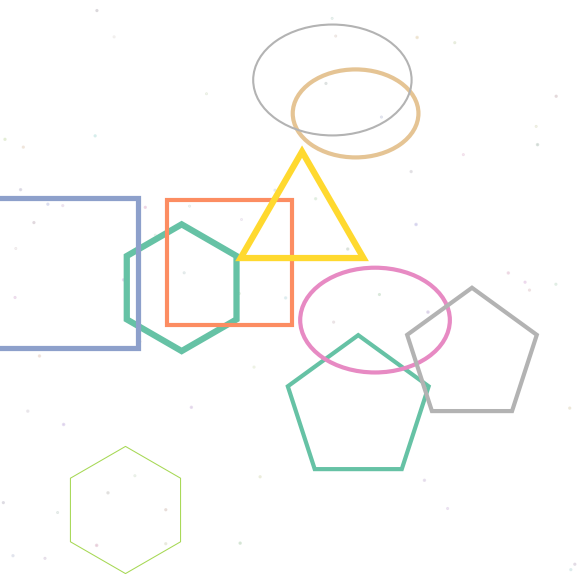[{"shape": "hexagon", "thickness": 3, "radius": 0.55, "center": [0.315, 0.501]}, {"shape": "pentagon", "thickness": 2, "radius": 0.64, "center": [0.62, 0.291]}, {"shape": "square", "thickness": 2, "radius": 0.54, "center": [0.398, 0.545]}, {"shape": "square", "thickness": 2.5, "radius": 0.65, "center": [0.109, 0.526]}, {"shape": "oval", "thickness": 2, "radius": 0.65, "center": [0.649, 0.445]}, {"shape": "hexagon", "thickness": 0.5, "radius": 0.55, "center": [0.217, 0.116]}, {"shape": "triangle", "thickness": 3, "radius": 0.61, "center": [0.523, 0.614]}, {"shape": "oval", "thickness": 2, "radius": 0.54, "center": [0.616, 0.803]}, {"shape": "pentagon", "thickness": 2, "radius": 0.59, "center": [0.817, 0.383]}, {"shape": "oval", "thickness": 1, "radius": 0.69, "center": [0.576, 0.861]}]